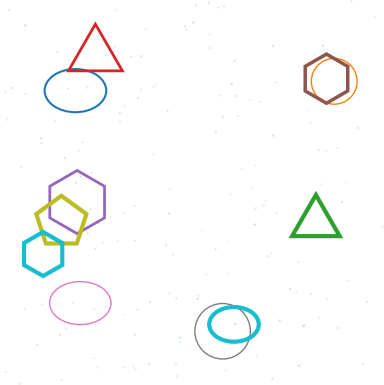[{"shape": "oval", "thickness": 1.5, "radius": 0.4, "center": [0.196, 0.765]}, {"shape": "circle", "thickness": 1, "radius": 0.3, "center": [0.868, 0.789]}, {"shape": "triangle", "thickness": 3, "radius": 0.36, "center": [0.821, 0.422]}, {"shape": "triangle", "thickness": 2, "radius": 0.4, "center": [0.248, 0.856]}, {"shape": "hexagon", "thickness": 2, "radius": 0.41, "center": [0.2, 0.475]}, {"shape": "hexagon", "thickness": 2.5, "radius": 0.32, "center": [0.848, 0.796]}, {"shape": "oval", "thickness": 1, "radius": 0.4, "center": [0.208, 0.213]}, {"shape": "circle", "thickness": 1, "radius": 0.36, "center": [0.578, 0.14]}, {"shape": "pentagon", "thickness": 3, "radius": 0.34, "center": [0.159, 0.423]}, {"shape": "oval", "thickness": 3, "radius": 0.32, "center": [0.608, 0.157]}, {"shape": "hexagon", "thickness": 3, "radius": 0.29, "center": [0.112, 0.34]}]